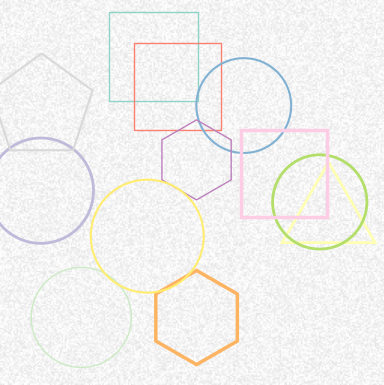[{"shape": "square", "thickness": 1, "radius": 0.58, "center": [0.398, 0.853]}, {"shape": "triangle", "thickness": 2, "radius": 0.7, "center": [0.853, 0.439]}, {"shape": "circle", "thickness": 2, "radius": 0.68, "center": [0.106, 0.505]}, {"shape": "square", "thickness": 1, "radius": 0.57, "center": [0.46, 0.775]}, {"shape": "circle", "thickness": 1.5, "radius": 0.62, "center": [0.633, 0.726]}, {"shape": "hexagon", "thickness": 2.5, "radius": 0.61, "center": [0.511, 0.175]}, {"shape": "circle", "thickness": 2, "radius": 0.61, "center": [0.831, 0.476]}, {"shape": "square", "thickness": 2.5, "radius": 0.56, "center": [0.738, 0.55]}, {"shape": "pentagon", "thickness": 1.5, "radius": 0.69, "center": [0.108, 0.722]}, {"shape": "hexagon", "thickness": 1, "radius": 0.52, "center": [0.511, 0.585]}, {"shape": "circle", "thickness": 1, "radius": 0.65, "center": [0.211, 0.176]}, {"shape": "circle", "thickness": 1.5, "radius": 0.73, "center": [0.383, 0.387]}]